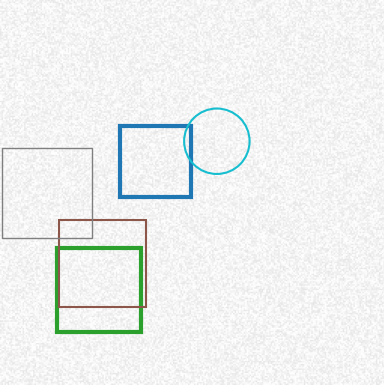[{"shape": "square", "thickness": 3, "radius": 0.46, "center": [0.404, 0.581]}, {"shape": "square", "thickness": 3, "radius": 0.54, "center": [0.257, 0.247]}, {"shape": "square", "thickness": 1.5, "radius": 0.56, "center": [0.267, 0.316]}, {"shape": "square", "thickness": 1, "radius": 0.58, "center": [0.122, 0.498]}, {"shape": "circle", "thickness": 1.5, "radius": 0.42, "center": [0.563, 0.633]}]